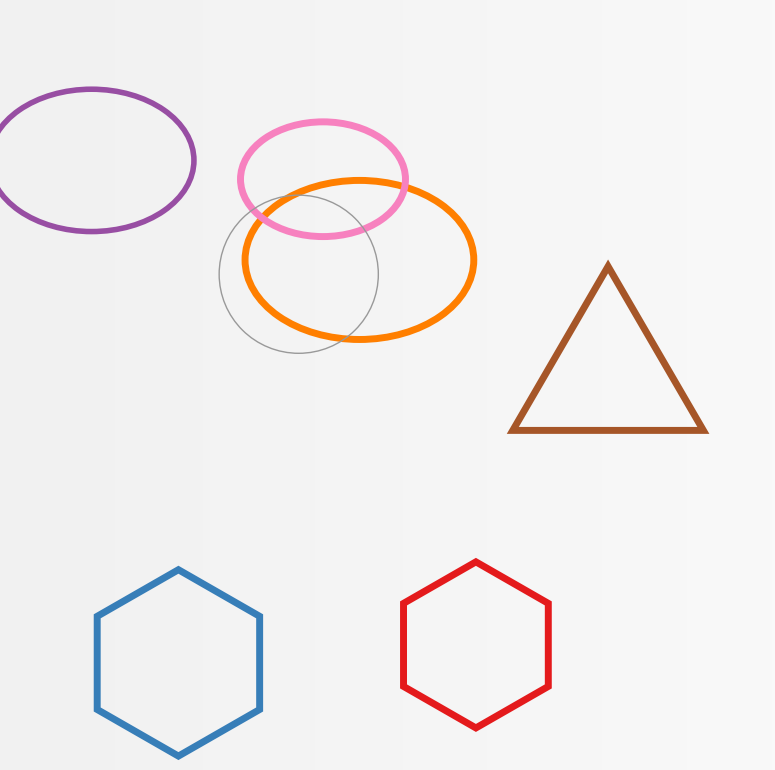[{"shape": "hexagon", "thickness": 2.5, "radius": 0.54, "center": [0.614, 0.162]}, {"shape": "hexagon", "thickness": 2.5, "radius": 0.61, "center": [0.23, 0.139]}, {"shape": "oval", "thickness": 2, "radius": 0.66, "center": [0.118, 0.792]}, {"shape": "oval", "thickness": 2.5, "radius": 0.74, "center": [0.464, 0.662]}, {"shape": "triangle", "thickness": 2.5, "radius": 0.71, "center": [0.785, 0.512]}, {"shape": "oval", "thickness": 2.5, "radius": 0.53, "center": [0.417, 0.767]}, {"shape": "circle", "thickness": 0.5, "radius": 0.51, "center": [0.385, 0.644]}]